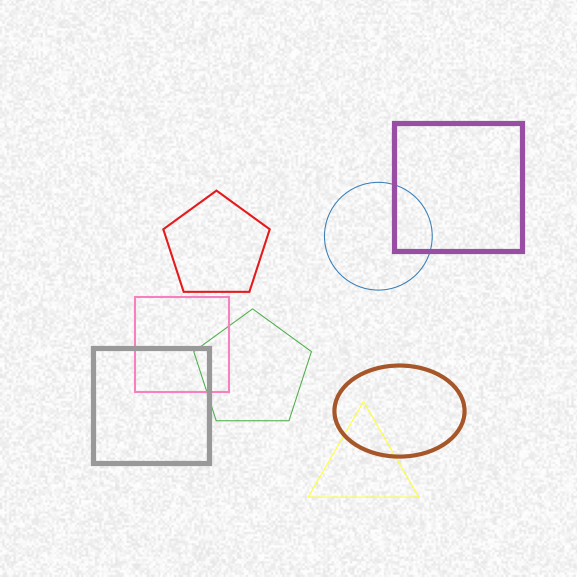[{"shape": "pentagon", "thickness": 1, "radius": 0.48, "center": [0.375, 0.572]}, {"shape": "circle", "thickness": 0.5, "radius": 0.47, "center": [0.655, 0.59]}, {"shape": "pentagon", "thickness": 0.5, "radius": 0.54, "center": [0.437, 0.357]}, {"shape": "square", "thickness": 2.5, "radius": 0.55, "center": [0.793, 0.675]}, {"shape": "triangle", "thickness": 0.5, "radius": 0.55, "center": [0.629, 0.194]}, {"shape": "oval", "thickness": 2, "radius": 0.56, "center": [0.692, 0.287]}, {"shape": "square", "thickness": 1, "radius": 0.41, "center": [0.315, 0.403]}, {"shape": "square", "thickness": 2.5, "radius": 0.5, "center": [0.261, 0.297]}]